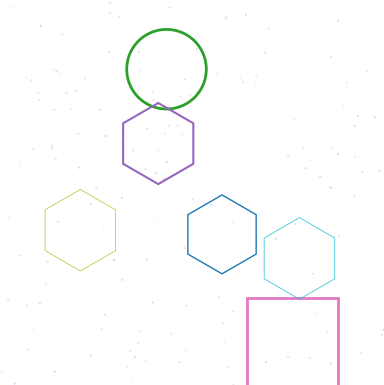[{"shape": "hexagon", "thickness": 1, "radius": 0.51, "center": [0.577, 0.391]}, {"shape": "circle", "thickness": 2, "radius": 0.52, "center": [0.433, 0.82]}, {"shape": "hexagon", "thickness": 1.5, "radius": 0.53, "center": [0.411, 0.627]}, {"shape": "square", "thickness": 2, "radius": 0.59, "center": [0.759, 0.108]}, {"shape": "hexagon", "thickness": 0.5, "radius": 0.53, "center": [0.209, 0.402]}, {"shape": "hexagon", "thickness": 0.5, "radius": 0.53, "center": [0.778, 0.329]}]